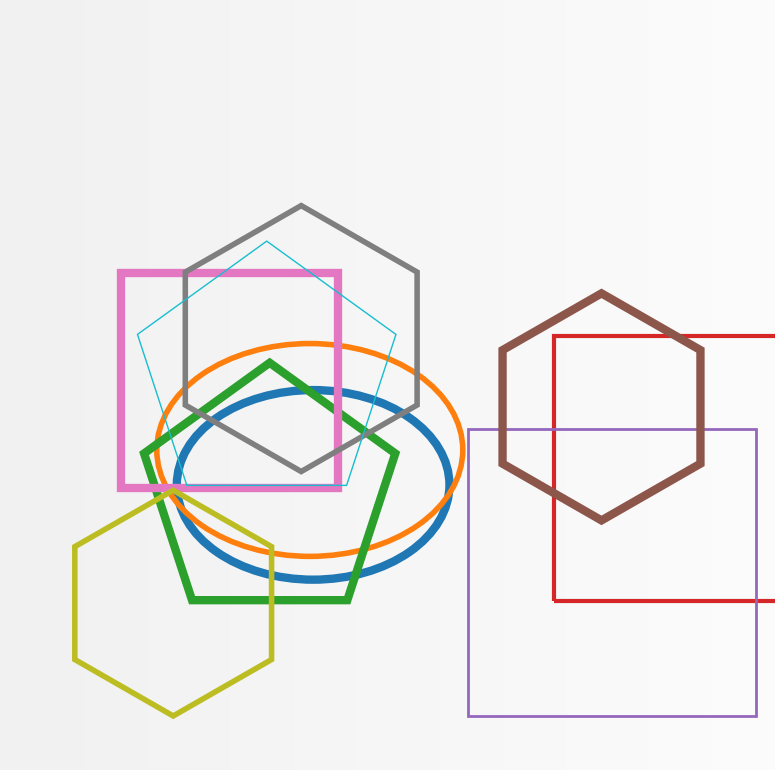[{"shape": "oval", "thickness": 3, "radius": 0.88, "center": [0.404, 0.37]}, {"shape": "oval", "thickness": 2, "radius": 0.99, "center": [0.4, 0.416]}, {"shape": "pentagon", "thickness": 3, "radius": 0.85, "center": [0.348, 0.358]}, {"shape": "square", "thickness": 1.5, "radius": 0.86, "center": [0.888, 0.392]}, {"shape": "square", "thickness": 1, "radius": 0.93, "center": [0.789, 0.256]}, {"shape": "hexagon", "thickness": 3, "radius": 0.74, "center": [0.776, 0.472]}, {"shape": "square", "thickness": 3, "radius": 0.7, "center": [0.296, 0.506]}, {"shape": "hexagon", "thickness": 2, "radius": 0.86, "center": [0.389, 0.56]}, {"shape": "hexagon", "thickness": 2, "radius": 0.73, "center": [0.223, 0.217]}, {"shape": "pentagon", "thickness": 0.5, "radius": 0.88, "center": [0.344, 0.512]}]